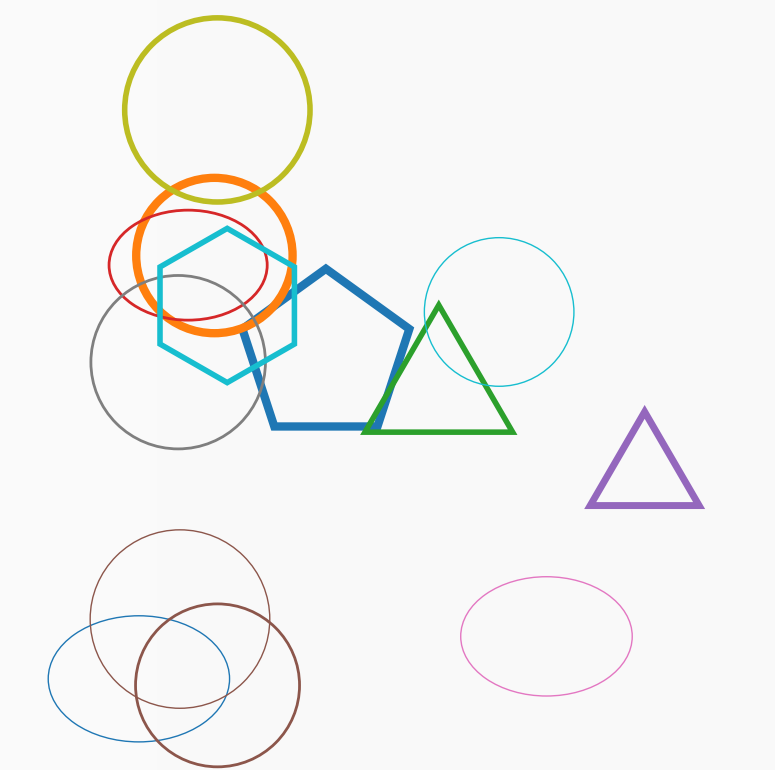[{"shape": "pentagon", "thickness": 3, "radius": 0.57, "center": [0.42, 0.538]}, {"shape": "oval", "thickness": 0.5, "radius": 0.58, "center": [0.179, 0.118]}, {"shape": "circle", "thickness": 3, "radius": 0.5, "center": [0.277, 0.668]}, {"shape": "triangle", "thickness": 2, "radius": 0.55, "center": [0.566, 0.494]}, {"shape": "oval", "thickness": 1, "radius": 0.51, "center": [0.243, 0.656]}, {"shape": "triangle", "thickness": 2.5, "radius": 0.41, "center": [0.832, 0.384]}, {"shape": "circle", "thickness": 0.5, "radius": 0.58, "center": [0.232, 0.196]}, {"shape": "circle", "thickness": 1, "radius": 0.53, "center": [0.281, 0.11]}, {"shape": "oval", "thickness": 0.5, "radius": 0.55, "center": [0.705, 0.174]}, {"shape": "circle", "thickness": 1, "radius": 0.56, "center": [0.23, 0.53]}, {"shape": "circle", "thickness": 2, "radius": 0.6, "center": [0.28, 0.857]}, {"shape": "circle", "thickness": 0.5, "radius": 0.48, "center": [0.644, 0.595]}, {"shape": "hexagon", "thickness": 2, "radius": 0.5, "center": [0.293, 0.603]}]